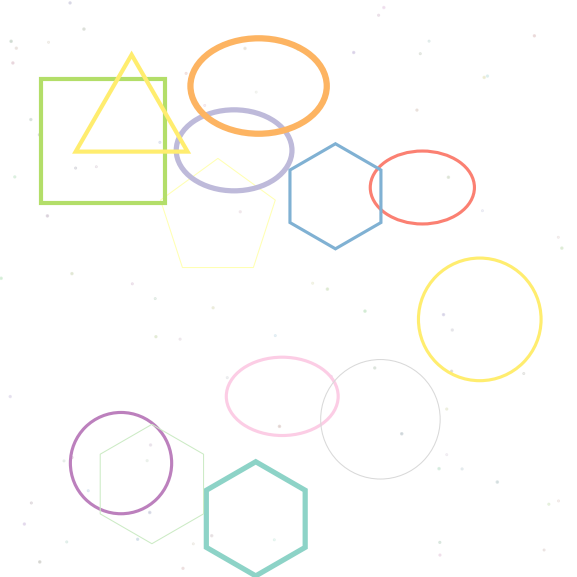[{"shape": "hexagon", "thickness": 2.5, "radius": 0.49, "center": [0.443, 0.101]}, {"shape": "pentagon", "thickness": 0.5, "radius": 0.52, "center": [0.377, 0.62]}, {"shape": "oval", "thickness": 2.5, "radius": 0.5, "center": [0.405, 0.739]}, {"shape": "oval", "thickness": 1.5, "radius": 0.45, "center": [0.731, 0.674]}, {"shape": "hexagon", "thickness": 1.5, "radius": 0.45, "center": [0.581, 0.659]}, {"shape": "oval", "thickness": 3, "radius": 0.59, "center": [0.448, 0.85]}, {"shape": "square", "thickness": 2, "radius": 0.54, "center": [0.178, 0.755]}, {"shape": "oval", "thickness": 1.5, "radius": 0.48, "center": [0.489, 0.313]}, {"shape": "circle", "thickness": 0.5, "radius": 0.52, "center": [0.659, 0.273]}, {"shape": "circle", "thickness": 1.5, "radius": 0.44, "center": [0.21, 0.197]}, {"shape": "hexagon", "thickness": 0.5, "radius": 0.52, "center": [0.263, 0.161]}, {"shape": "circle", "thickness": 1.5, "radius": 0.53, "center": [0.831, 0.446]}, {"shape": "triangle", "thickness": 2, "radius": 0.56, "center": [0.228, 0.793]}]